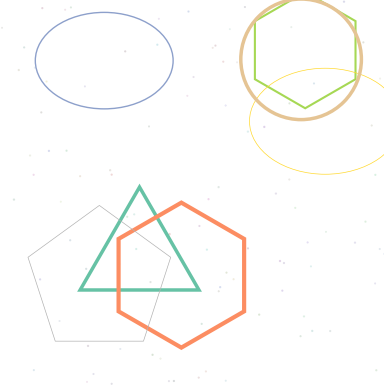[{"shape": "triangle", "thickness": 2.5, "radius": 0.89, "center": [0.362, 0.336]}, {"shape": "hexagon", "thickness": 3, "radius": 0.94, "center": [0.471, 0.285]}, {"shape": "oval", "thickness": 1, "radius": 0.89, "center": [0.271, 0.843]}, {"shape": "hexagon", "thickness": 1.5, "radius": 0.75, "center": [0.793, 0.87]}, {"shape": "oval", "thickness": 0.5, "radius": 0.98, "center": [0.845, 0.685]}, {"shape": "circle", "thickness": 2.5, "radius": 0.78, "center": [0.782, 0.846]}, {"shape": "pentagon", "thickness": 0.5, "radius": 0.97, "center": [0.258, 0.272]}]